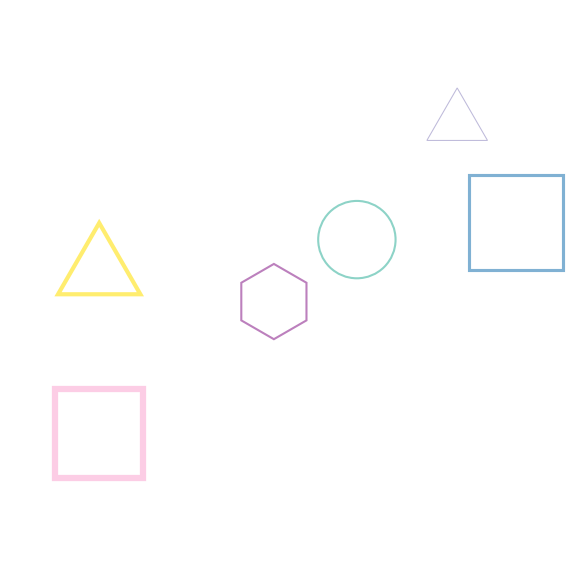[{"shape": "circle", "thickness": 1, "radius": 0.33, "center": [0.618, 0.584]}, {"shape": "triangle", "thickness": 0.5, "radius": 0.3, "center": [0.792, 0.786]}, {"shape": "square", "thickness": 1.5, "radius": 0.41, "center": [0.893, 0.614]}, {"shape": "square", "thickness": 3, "radius": 0.38, "center": [0.171, 0.249]}, {"shape": "hexagon", "thickness": 1, "radius": 0.33, "center": [0.474, 0.477]}, {"shape": "triangle", "thickness": 2, "radius": 0.41, "center": [0.172, 0.531]}]